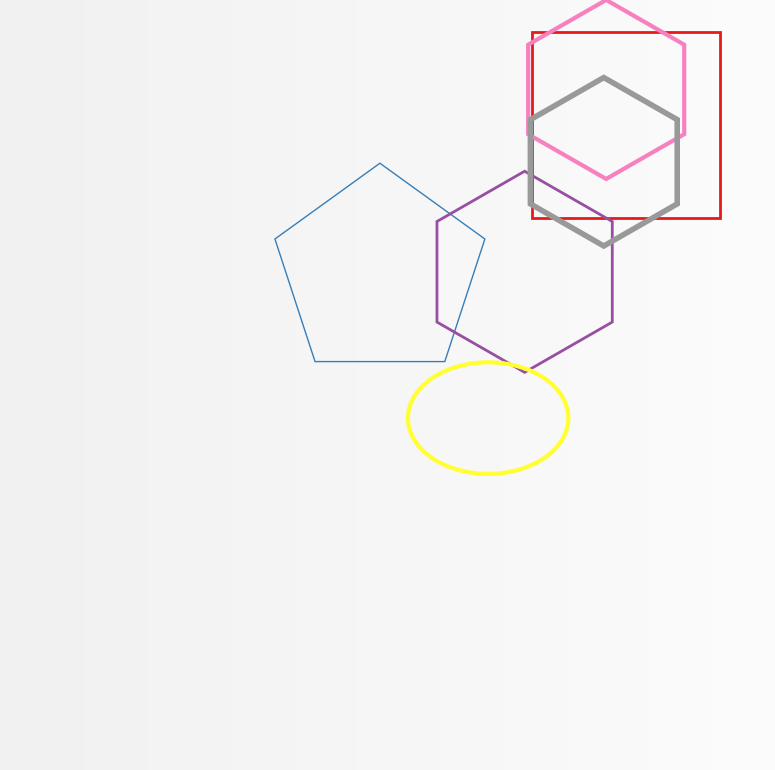[{"shape": "square", "thickness": 1, "radius": 0.6, "center": [0.808, 0.837]}, {"shape": "pentagon", "thickness": 0.5, "radius": 0.71, "center": [0.49, 0.646]}, {"shape": "hexagon", "thickness": 1, "radius": 0.65, "center": [0.677, 0.647]}, {"shape": "oval", "thickness": 1.5, "radius": 0.52, "center": [0.63, 0.457]}, {"shape": "hexagon", "thickness": 1.5, "radius": 0.58, "center": [0.782, 0.884]}, {"shape": "hexagon", "thickness": 2, "radius": 0.55, "center": [0.779, 0.79]}]